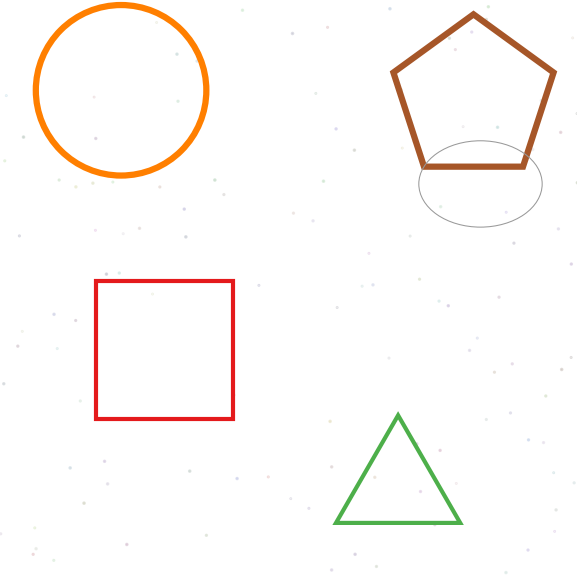[{"shape": "square", "thickness": 2, "radius": 0.59, "center": [0.285, 0.393]}, {"shape": "triangle", "thickness": 2, "radius": 0.62, "center": [0.689, 0.156]}, {"shape": "circle", "thickness": 3, "radius": 0.74, "center": [0.21, 0.843]}, {"shape": "pentagon", "thickness": 3, "radius": 0.73, "center": [0.82, 0.829]}, {"shape": "oval", "thickness": 0.5, "radius": 0.53, "center": [0.832, 0.681]}]